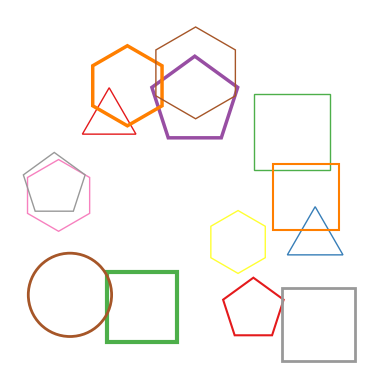[{"shape": "triangle", "thickness": 1, "radius": 0.4, "center": [0.284, 0.692]}, {"shape": "pentagon", "thickness": 1.5, "radius": 0.41, "center": [0.658, 0.196]}, {"shape": "triangle", "thickness": 1, "radius": 0.42, "center": [0.819, 0.38]}, {"shape": "square", "thickness": 1, "radius": 0.49, "center": [0.759, 0.658]}, {"shape": "square", "thickness": 3, "radius": 0.45, "center": [0.369, 0.203]}, {"shape": "pentagon", "thickness": 2.5, "radius": 0.59, "center": [0.506, 0.737]}, {"shape": "hexagon", "thickness": 2.5, "radius": 0.52, "center": [0.331, 0.777]}, {"shape": "square", "thickness": 1.5, "radius": 0.43, "center": [0.795, 0.488]}, {"shape": "hexagon", "thickness": 1, "radius": 0.41, "center": [0.618, 0.371]}, {"shape": "hexagon", "thickness": 1, "radius": 0.6, "center": [0.508, 0.811]}, {"shape": "circle", "thickness": 2, "radius": 0.54, "center": [0.182, 0.234]}, {"shape": "hexagon", "thickness": 1, "radius": 0.47, "center": [0.152, 0.492]}, {"shape": "pentagon", "thickness": 1, "radius": 0.42, "center": [0.141, 0.52]}, {"shape": "square", "thickness": 2, "radius": 0.47, "center": [0.828, 0.158]}]